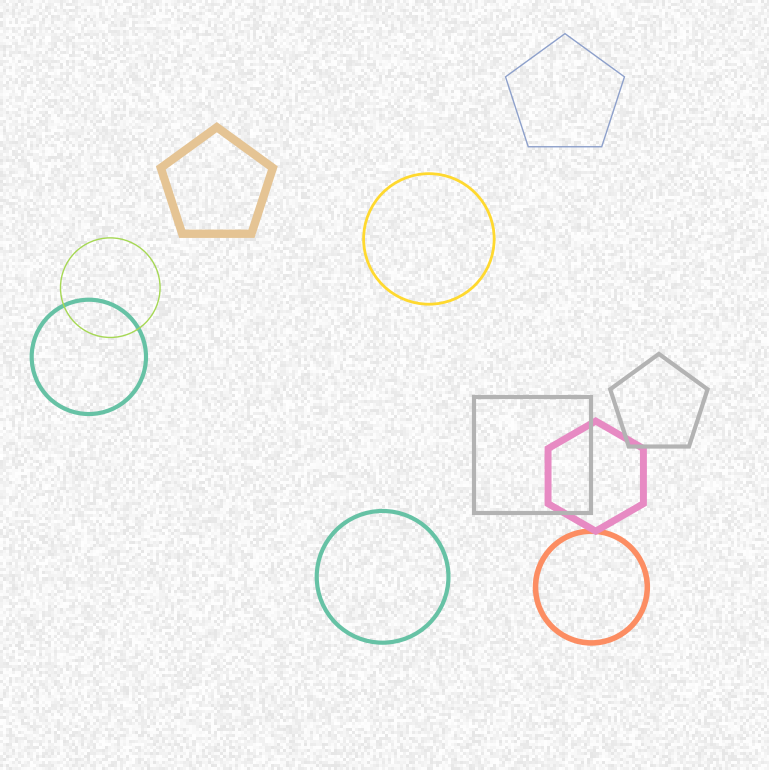[{"shape": "circle", "thickness": 1.5, "radius": 0.37, "center": [0.115, 0.537]}, {"shape": "circle", "thickness": 1.5, "radius": 0.43, "center": [0.497, 0.251]}, {"shape": "circle", "thickness": 2, "radius": 0.36, "center": [0.768, 0.238]}, {"shape": "pentagon", "thickness": 0.5, "radius": 0.41, "center": [0.734, 0.875]}, {"shape": "hexagon", "thickness": 2.5, "radius": 0.36, "center": [0.774, 0.382]}, {"shape": "circle", "thickness": 0.5, "radius": 0.32, "center": [0.143, 0.626]}, {"shape": "circle", "thickness": 1, "radius": 0.42, "center": [0.557, 0.69]}, {"shape": "pentagon", "thickness": 3, "radius": 0.38, "center": [0.282, 0.758]}, {"shape": "pentagon", "thickness": 1.5, "radius": 0.33, "center": [0.856, 0.474]}, {"shape": "square", "thickness": 1.5, "radius": 0.38, "center": [0.692, 0.409]}]